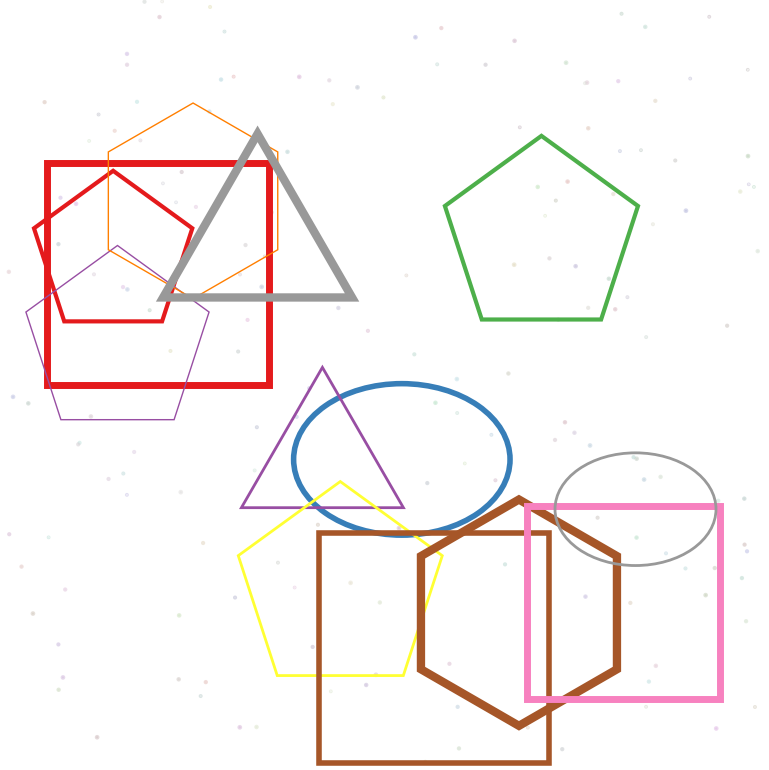[{"shape": "square", "thickness": 2.5, "radius": 0.72, "center": [0.205, 0.644]}, {"shape": "pentagon", "thickness": 1.5, "radius": 0.54, "center": [0.147, 0.67]}, {"shape": "oval", "thickness": 2, "radius": 0.7, "center": [0.522, 0.403]}, {"shape": "pentagon", "thickness": 1.5, "radius": 0.66, "center": [0.703, 0.692]}, {"shape": "triangle", "thickness": 1, "radius": 0.61, "center": [0.419, 0.401]}, {"shape": "pentagon", "thickness": 0.5, "radius": 0.63, "center": [0.153, 0.556]}, {"shape": "hexagon", "thickness": 0.5, "radius": 0.64, "center": [0.251, 0.739]}, {"shape": "pentagon", "thickness": 1, "radius": 0.7, "center": [0.442, 0.235]}, {"shape": "hexagon", "thickness": 3, "radius": 0.73, "center": [0.674, 0.204]}, {"shape": "square", "thickness": 2, "radius": 0.75, "center": [0.563, 0.158]}, {"shape": "square", "thickness": 2.5, "radius": 0.63, "center": [0.81, 0.217]}, {"shape": "triangle", "thickness": 3, "radius": 0.71, "center": [0.335, 0.685]}, {"shape": "oval", "thickness": 1, "radius": 0.52, "center": [0.825, 0.339]}]